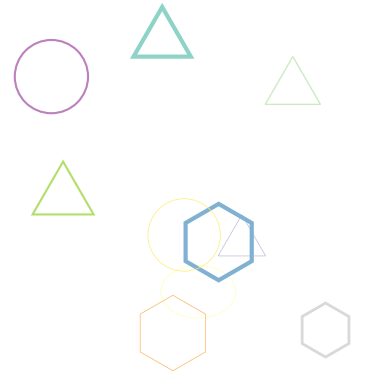[{"shape": "triangle", "thickness": 3, "radius": 0.43, "center": [0.421, 0.896]}, {"shape": "oval", "thickness": 0.5, "radius": 0.49, "center": [0.515, 0.242]}, {"shape": "triangle", "thickness": 0.5, "radius": 0.36, "center": [0.628, 0.371]}, {"shape": "hexagon", "thickness": 3, "radius": 0.5, "center": [0.568, 0.371]}, {"shape": "hexagon", "thickness": 0.5, "radius": 0.49, "center": [0.449, 0.135]}, {"shape": "triangle", "thickness": 1.5, "radius": 0.46, "center": [0.164, 0.489]}, {"shape": "hexagon", "thickness": 2, "radius": 0.35, "center": [0.846, 0.143]}, {"shape": "circle", "thickness": 1.5, "radius": 0.48, "center": [0.134, 0.801]}, {"shape": "triangle", "thickness": 1, "radius": 0.41, "center": [0.761, 0.77]}, {"shape": "circle", "thickness": 0.5, "radius": 0.47, "center": [0.478, 0.39]}]